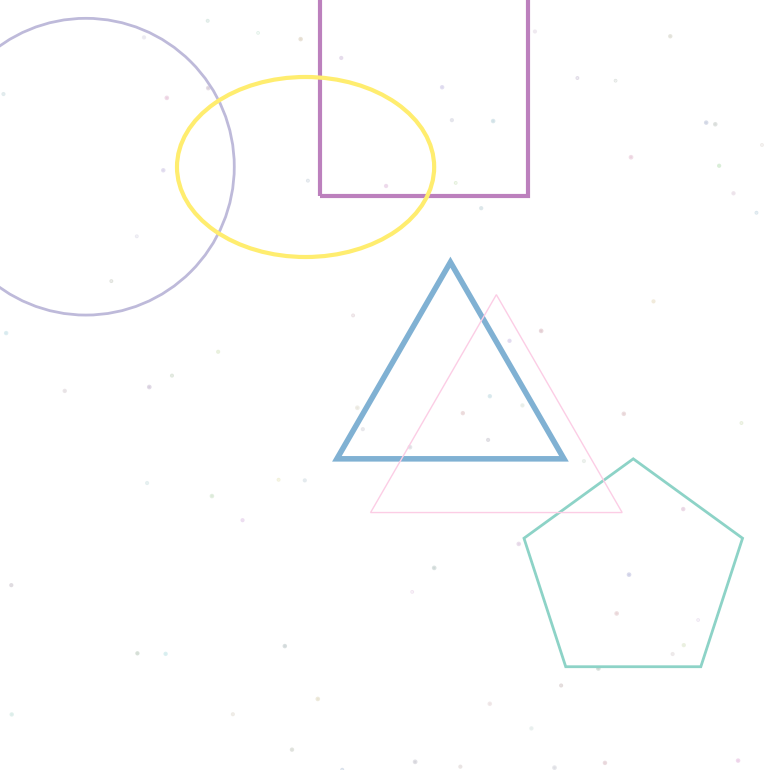[{"shape": "pentagon", "thickness": 1, "radius": 0.75, "center": [0.822, 0.255]}, {"shape": "circle", "thickness": 1, "radius": 0.96, "center": [0.112, 0.784]}, {"shape": "triangle", "thickness": 2, "radius": 0.85, "center": [0.585, 0.489]}, {"shape": "triangle", "thickness": 0.5, "radius": 0.94, "center": [0.645, 0.429]}, {"shape": "square", "thickness": 1.5, "radius": 0.67, "center": [0.551, 0.881]}, {"shape": "oval", "thickness": 1.5, "radius": 0.83, "center": [0.397, 0.783]}]